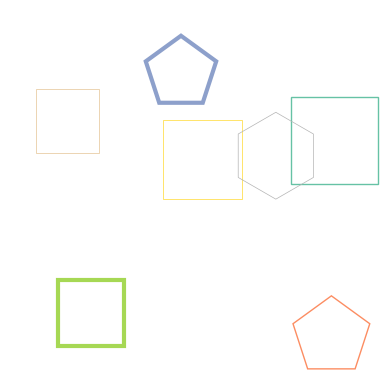[{"shape": "square", "thickness": 1, "radius": 0.57, "center": [0.869, 0.635]}, {"shape": "pentagon", "thickness": 1, "radius": 0.52, "center": [0.861, 0.127]}, {"shape": "pentagon", "thickness": 3, "radius": 0.48, "center": [0.47, 0.811]}, {"shape": "square", "thickness": 3, "radius": 0.43, "center": [0.236, 0.188]}, {"shape": "square", "thickness": 0.5, "radius": 0.52, "center": [0.526, 0.585]}, {"shape": "square", "thickness": 0.5, "radius": 0.41, "center": [0.175, 0.686]}, {"shape": "hexagon", "thickness": 0.5, "radius": 0.56, "center": [0.716, 0.596]}]